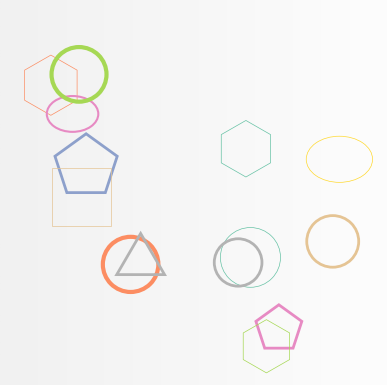[{"shape": "circle", "thickness": 0.5, "radius": 0.39, "center": [0.646, 0.331]}, {"shape": "hexagon", "thickness": 0.5, "radius": 0.37, "center": [0.635, 0.614]}, {"shape": "circle", "thickness": 3, "radius": 0.36, "center": [0.337, 0.313]}, {"shape": "hexagon", "thickness": 0.5, "radius": 0.39, "center": [0.131, 0.779]}, {"shape": "pentagon", "thickness": 2, "radius": 0.42, "center": [0.222, 0.568]}, {"shape": "oval", "thickness": 1.5, "radius": 0.33, "center": [0.187, 0.704]}, {"shape": "pentagon", "thickness": 2, "radius": 0.31, "center": [0.72, 0.146]}, {"shape": "hexagon", "thickness": 0.5, "radius": 0.35, "center": [0.688, 0.101]}, {"shape": "circle", "thickness": 3, "radius": 0.35, "center": [0.204, 0.807]}, {"shape": "oval", "thickness": 0.5, "radius": 0.43, "center": [0.876, 0.586]}, {"shape": "circle", "thickness": 2, "radius": 0.34, "center": [0.859, 0.373]}, {"shape": "square", "thickness": 0.5, "radius": 0.38, "center": [0.211, 0.488]}, {"shape": "circle", "thickness": 2, "radius": 0.31, "center": [0.614, 0.318]}, {"shape": "triangle", "thickness": 2, "radius": 0.36, "center": [0.363, 0.322]}]